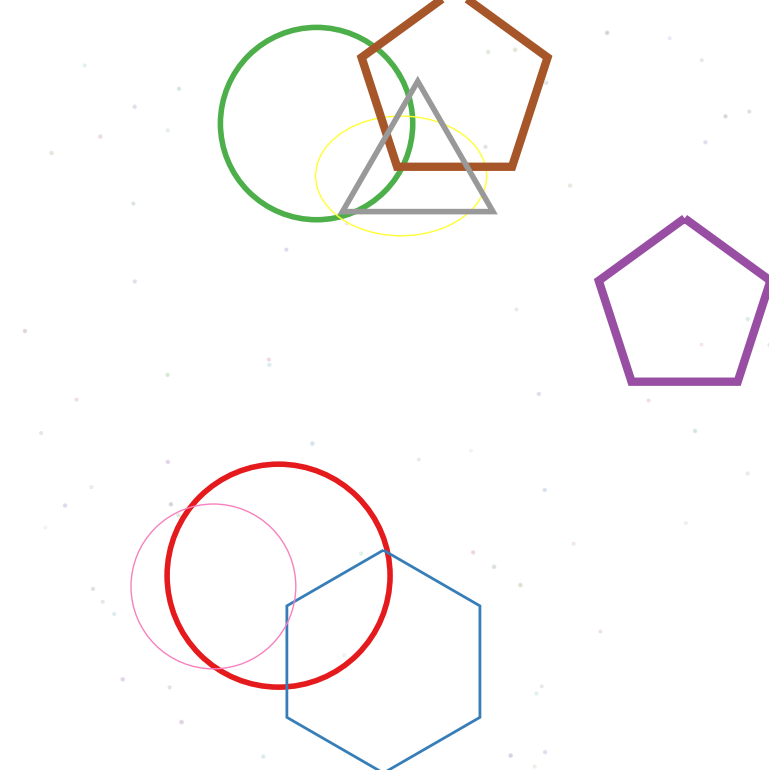[{"shape": "circle", "thickness": 2, "radius": 0.72, "center": [0.362, 0.252]}, {"shape": "hexagon", "thickness": 1, "radius": 0.72, "center": [0.498, 0.141]}, {"shape": "circle", "thickness": 2, "radius": 0.62, "center": [0.411, 0.84]}, {"shape": "pentagon", "thickness": 3, "radius": 0.59, "center": [0.889, 0.599]}, {"shape": "oval", "thickness": 0.5, "radius": 0.56, "center": [0.521, 0.772]}, {"shape": "pentagon", "thickness": 3, "radius": 0.63, "center": [0.59, 0.886]}, {"shape": "circle", "thickness": 0.5, "radius": 0.54, "center": [0.277, 0.238]}, {"shape": "triangle", "thickness": 2, "radius": 0.56, "center": [0.543, 0.782]}]